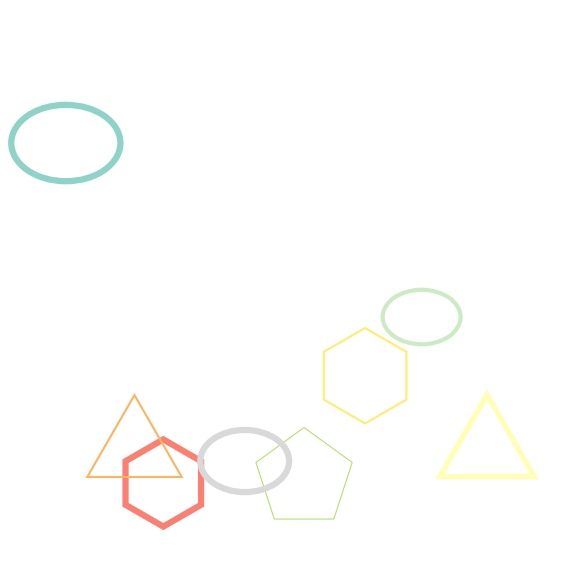[{"shape": "oval", "thickness": 3, "radius": 0.47, "center": [0.114, 0.751]}, {"shape": "triangle", "thickness": 2.5, "radius": 0.47, "center": [0.843, 0.221]}, {"shape": "hexagon", "thickness": 3, "radius": 0.38, "center": [0.283, 0.163]}, {"shape": "triangle", "thickness": 1, "radius": 0.47, "center": [0.233, 0.22]}, {"shape": "pentagon", "thickness": 0.5, "radius": 0.44, "center": [0.527, 0.171]}, {"shape": "oval", "thickness": 3, "radius": 0.38, "center": [0.424, 0.201]}, {"shape": "oval", "thickness": 2, "radius": 0.34, "center": [0.73, 0.45]}, {"shape": "hexagon", "thickness": 1, "radius": 0.41, "center": [0.632, 0.349]}]